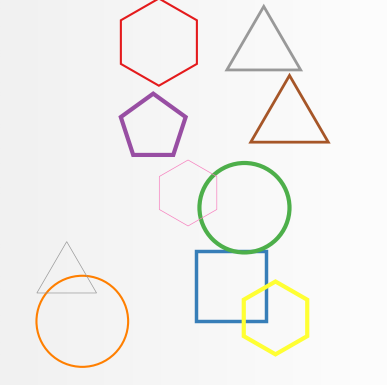[{"shape": "hexagon", "thickness": 1.5, "radius": 0.57, "center": [0.41, 0.891]}, {"shape": "square", "thickness": 2.5, "radius": 0.45, "center": [0.596, 0.257]}, {"shape": "circle", "thickness": 3, "radius": 0.58, "center": [0.631, 0.46]}, {"shape": "pentagon", "thickness": 3, "radius": 0.44, "center": [0.395, 0.669]}, {"shape": "circle", "thickness": 1.5, "radius": 0.59, "center": [0.212, 0.165]}, {"shape": "hexagon", "thickness": 3, "radius": 0.47, "center": [0.711, 0.174]}, {"shape": "triangle", "thickness": 2, "radius": 0.58, "center": [0.747, 0.688]}, {"shape": "hexagon", "thickness": 0.5, "radius": 0.43, "center": [0.485, 0.499]}, {"shape": "triangle", "thickness": 0.5, "radius": 0.44, "center": [0.172, 0.283]}, {"shape": "triangle", "thickness": 2, "radius": 0.55, "center": [0.681, 0.873]}]